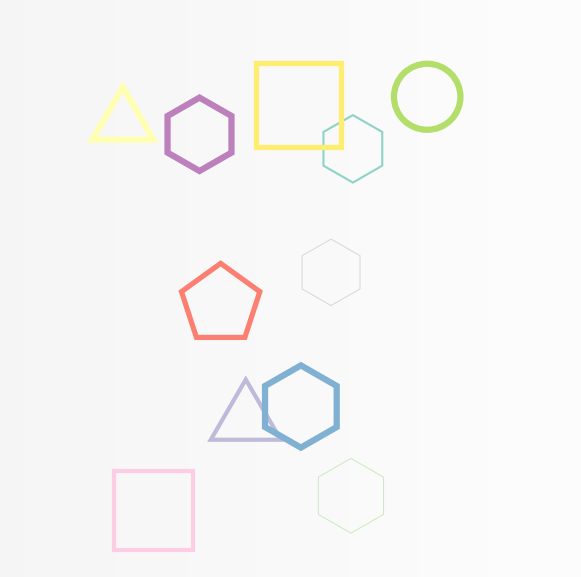[{"shape": "hexagon", "thickness": 1, "radius": 0.29, "center": [0.607, 0.741]}, {"shape": "triangle", "thickness": 3, "radius": 0.3, "center": [0.211, 0.788]}, {"shape": "triangle", "thickness": 2, "radius": 0.35, "center": [0.423, 0.272]}, {"shape": "pentagon", "thickness": 2.5, "radius": 0.35, "center": [0.38, 0.472]}, {"shape": "hexagon", "thickness": 3, "radius": 0.36, "center": [0.518, 0.295]}, {"shape": "circle", "thickness": 3, "radius": 0.29, "center": [0.735, 0.832]}, {"shape": "square", "thickness": 2, "radius": 0.34, "center": [0.264, 0.115]}, {"shape": "hexagon", "thickness": 0.5, "radius": 0.29, "center": [0.57, 0.528]}, {"shape": "hexagon", "thickness": 3, "radius": 0.32, "center": [0.343, 0.767]}, {"shape": "hexagon", "thickness": 0.5, "radius": 0.32, "center": [0.604, 0.141]}, {"shape": "square", "thickness": 2.5, "radius": 0.36, "center": [0.514, 0.818]}]